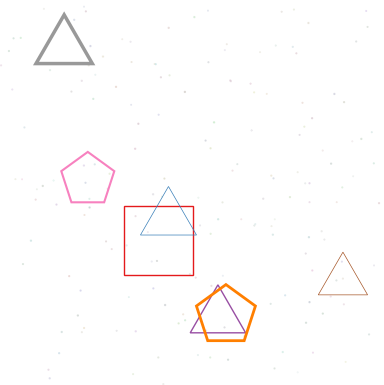[{"shape": "square", "thickness": 1, "radius": 0.45, "center": [0.412, 0.374]}, {"shape": "triangle", "thickness": 0.5, "radius": 0.42, "center": [0.438, 0.432]}, {"shape": "triangle", "thickness": 1, "radius": 0.42, "center": [0.566, 0.177]}, {"shape": "pentagon", "thickness": 2, "radius": 0.4, "center": [0.587, 0.18]}, {"shape": "triangle", "thickness": 0.5, "radius": 0.37, "center": [0.891, 0.271]}, {"shape": "pentagon", "thickness": 1.5, "radius": 0.36, "center": [0.228, 0.533]}, {"shape": "triangle", "thickness": 2.5, "radius": 0.42, "center": [0.167, 0.877]}]